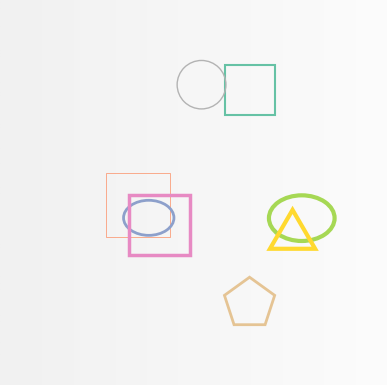[{"shape": "square", "thickness": 1.5, "radius": 0.32, "center": [0.645, 0.767]}, {"shape": "square", "thickness": 0.5, "radius": 0.41, "center": [0.357, 0.468]}, {"shape": "oval", "thickness": 2, "radius": 0.33, "center": [0.384, 0.434]}, {"shape": "square", "thickness": 2.5, "radius": 0.39, "center": [0.412, 0.416]}, {"shape": "oval", "thickness": 3, "radius": 0.42, "center": [0.779, 0.433]}, {"shape": "triangle", "thickness": 3, "radius": 0.34, "center": [0.755, 0.388]}, {"shape": "pentagon", "thickness": 2, "radius": 0.34, "center": [0.644, 0.212]}, {"shape": "circle", "thickness": 1, "radius": 0.31, "center": [0.52, 0.78]}]